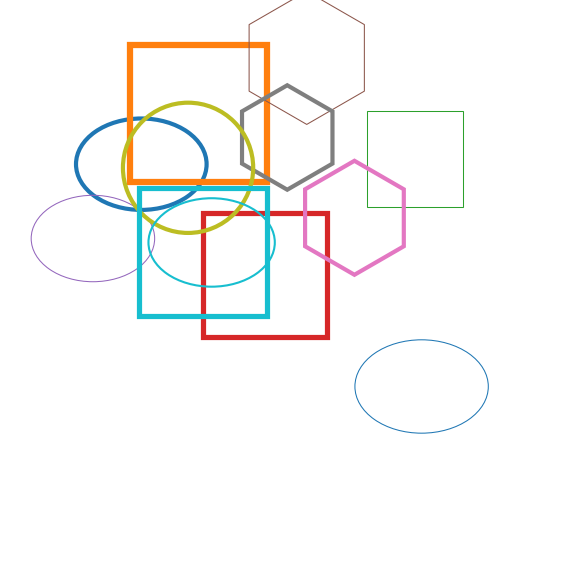[{"shape": "oval", "thickness": 0.5, "radius": 0.58, "center": [0.73, 0.33]}, {"shape": "oval", "thickness": 2, "radius": 0.57, "center": [0.245, 0.715]}, {"shape": "square", "thickness": 3, "radius": 0.59, "center": [0.343, 0.803]}, {"shape": "square", "thickness": 0.5, "radius": 0.41, "center": [0.719, 0.724]}, {"shape": "square", "thickness": 2.5, "radius": 0.54, "center": [0.459, 0.523]}, {"shape": "oval", "thickness": 0.5, "radius": 0.53, "center": [0.161, 0.586]}, {"shape": "hexagon", "thickness": 0.5, "radius": 0.58, "center": [0.531, 0.899]}, {"shape": "hexagon", "thickness": 2, "radius": 0.49, "center": [0.614, 0.622]}, {"shape": "hexagon", "thickness": 2, "radius": 0.45, "center": [0.497, 0.761]}, {"shape": "circle", "thickness": 2, "radius": 0.56, "center": [0.326, 0.709]}, {"shape": "oval", "thickness": 1, "radius": 0.55, "center": [0.366, 0.579]}, {"shape": "square", "thickness": 2.5, "radius": 0.55, "center": [0.351, 0.563]}]